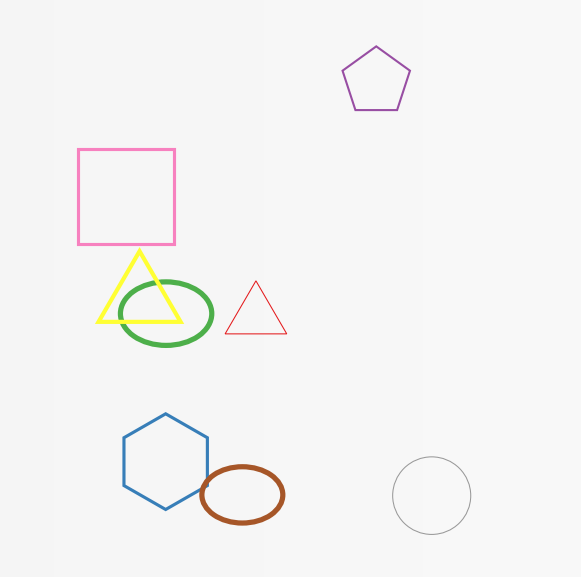[{"shape": "triangle", "thickness": 0.5, "radius": 0.31, "center": [0.44, 0.452]}, {"shape": "hexagon", "thickness": 1.5, "radius": 0.41, "center": [0.285, 0.2]}, {"shape": "oval", "thickness": 2.5, "radius": 0.39, "center": [0.286, 0.456]}, {"shape": "pentagon", "thickness": 1, "radius": 0.3, "center": [0.647, 0.858]}, {"shape": "triangle", "thickness": 2, "radius": 0.41, "center": [0.24, 0.483]}, {"shape": "oval", "thickness": 2.5, "radius": 0.35, "center": [0.417, 0.142]}, {"shape": "square", "thickness": 1.5, "radius": 0.41, "center": [0.217, 0.658]}, {"shape": "circle", "thickness": 0.5, "radius": 0.34, "center": [0.743, 0.141]}]